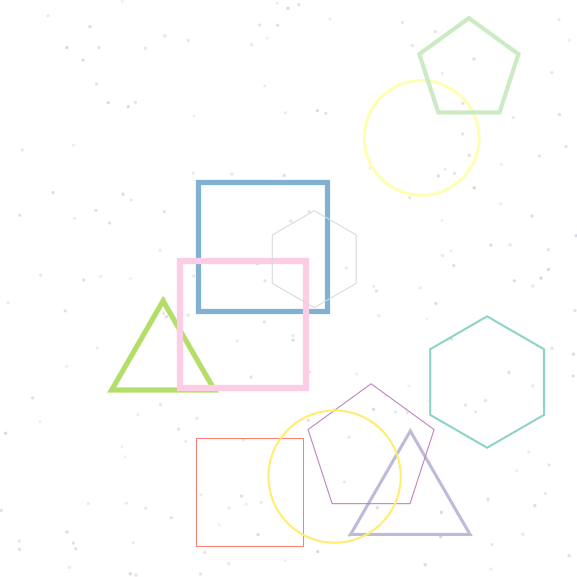[{"shape": "hexagon", "thickness": 1, "radius": 0.57, "center": [0.843, 0.338]}, {"shape": "circle", "thickness": 1.5, "radius": 0.5, "center": [0.73, 0.76]}, {"shape": "triangle", "thickness": 1.5, "radius": 0.6, "center": [0.711, 0.133]}, {"shape": "square", "thickness": 0.5, "radius": 0.46, "center": [0.432, 0.147]}, {"shape": "square", "thickness": 2.5, "radius": 0.56, "center": [0.455, 0.572]}, {"shape": "triangle", "thickness": 2.5, "radius": 0.51, "center": [0.282, 0.375]}, {"shape": "square", "thickness": 3, "radius": 0.55, "center": [0.421, 0.437]}, {"shape": "hexagon", "thickness": 0.5, "radius": 0.42, "center": [0.544, 0.55]}, {"shape": "pentagon", "thickness": 0.5, "radius": 0.57, "center": [0.643, 0.22]}, {"shape": "pentagon", "thickness": 2, "radius": 0.45, "center": [0.812, 0.877]}, {"shape": "circle", "thickness": 1, "radius": 0.57, "center": [0.579, 0.174]}]